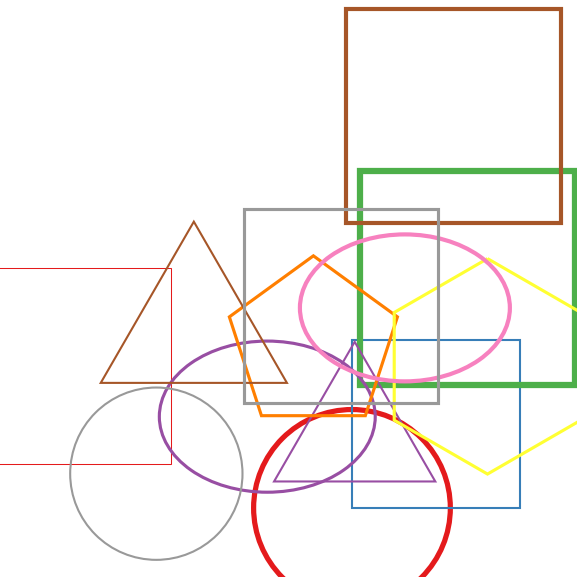[{"shape": "square", "thickness": 0.5, "radius": 0.85, "center": [0.127, 0.365]}, {"shape": "circle", "thickness": 2.5, "radius": 0.85, "center": [0.609, 0.12]}, {"shape": "square", "thickness": 1, "radius": 0.73, "center": [0.756, 0.264]}, {"shape": "square", "thickness": 3, "radius": 0.93, "center": [0.81, 0.518]}, {"shape": "triangle", "thickness": 1, "radius": 0.81, "center": [0.614, 0.246]}, {"shape": "oval", "thickness": 1.5, "radius": 0.93, "center": [0.463, 0.278]}, {"shape": "pentagon", "thickness": 1.5, "radius": 0.77, "center": [0.543, 0.403]}, {"shape": "hexagon", "thickness": 1.5, "radius": 0.93, "center": [0.844, 0.365]}, {"shape": "square", "thickness": 2, "radius": 0.93, "center": [0.785, 0.798]}, {"shape": "triangle", "thickness": 1, "radius": 0.93, "center": [0.336, 0.429]}, {"shape": "oval", "thickness": 2, "radius": 0.91, "center": [0.701, 0.466]}, {"shape": "circle", "thickness": 1, "radius": 0.75, "center": [0.271, 0.179]}, {"shape": "square", "thickness": 1.5, "radius": 0.84, "center": [0.59, 0.469]}]